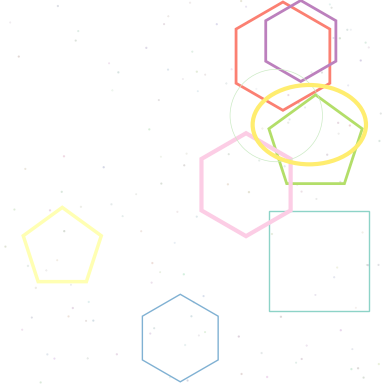[{"shape": "square", "thickness": 1, "radius": 0.65, "center": [0.828, 0.323]}, {"shape": "pentagon", "thickness": 2.5, "radius": 0.53, "center": [0.162, 0.355]}, {"shape": "hexagon", "thickness": 2, "radius": 0.7, "center": [0.735, 0.854]}, {"shape": "hexagon", "thickness": 1, "radius": 0.57, "center": [0.468, 0.122]}, {"shape": "pentagon", "thickness": 2, "radius": 0.64, "center": [0.82, 0.626]}, {"shape": "hexagon", "thickness": 3, "radius": 0.67, "center": [0.639, 0.52]}, {"shape": "hexagon", "thickness": 2, "radius": 0.53, "center": [0.781, 0.894]}, {"shape": "circle", "thickness": 0.5, "radius": 0.6, "center": [0.718, 0.7]}, {"shape": "oval", "thickness": 3, "radius": 0.74, "center": [0.803, 0.676]}]